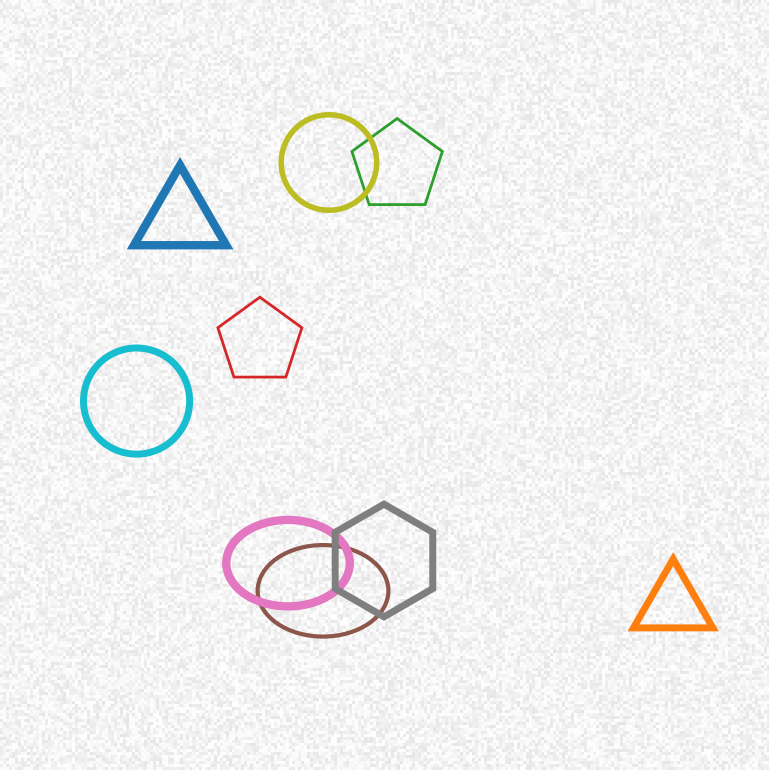[{"shape": "triangle", "thickness": 3, "radius": 0.35, "center": [0.234, 0.716]}, {"shape": "triangle", "thickness": 2.5, "radius": 0.3, "center": [0.874, 0.214]}, {"shape": "pentagon", "thickness": 1, "radius": 0.31, "center": [0.516, 0.784]}, {"shape": "pentagon", "thickness": 1, "radius": 0.29, "center": [0.338, 0.557]}, {"shape": "oval", "thickness": 1.5, "radius": 0.42, "center": [0.42, 0.233]}, {"shape": "oval", "thickness": 3, "radius": 0.4, "center": [0.374, 0.269]}, {"shape": "hexagon", "thickness": 2.5, "radius": 0.37, "center": [0.499, 0.272]}, {"shape": "circle", "thickness": 2, "radius": 0.31, "center": [0.427, 0.789]}, {"shape": "circle", "thickness": 2.5, "radius": 0.34, "center": [0.177, 0.479]}]